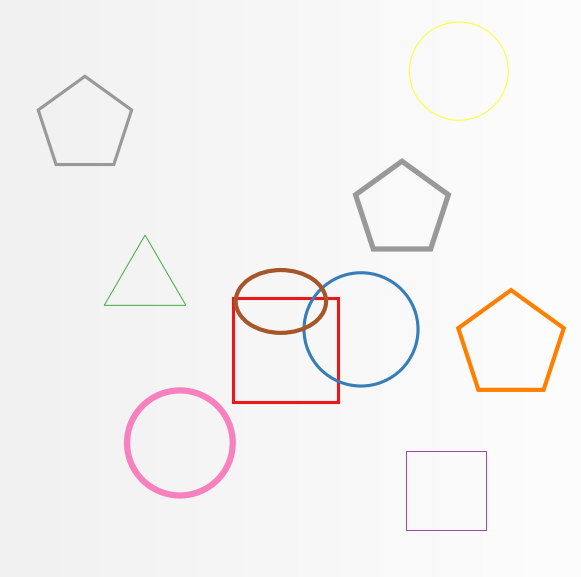[{"shape": "square", "thickness": 1.5, "radius": 0.45, "center": [0.491, 0.393]}, {"shape": "circle", "thickness": 1.5, "radius": 0.49, "center": [0.621, 0.429]}, {"shape": "triangle", "thickness": 0.5, "radius": 0.41, "center": [0.25, 0.511]}, {"shape": "square", "thickness": 0.5, "radius": 0.34, "center": [0.767, 0.149]}, {"shape": "pentagon", "thickness": 2, "radius": 0.48, "center": [0.879, 0.401]}, {"shape": "circle", "thickness": 0.5, "radius": 0.43, "center": [0.789, 0.876]}, {"shape": "oval", "thickness": 2, "radius": 0.39, "center": [0.483, 0.477]}, {"shape": "circle", "thickness": 3, "radius": 0.45, "center": [0.309, 0.232]}, {"shape": "pentagon", "thickness": 1.5, "radius": 0.42, "center": [0.146, 0.783]}, {"shape": "pentagon", "thickness": 2.5, "radius": 0.42, "center": [0.692, 0.636]}]